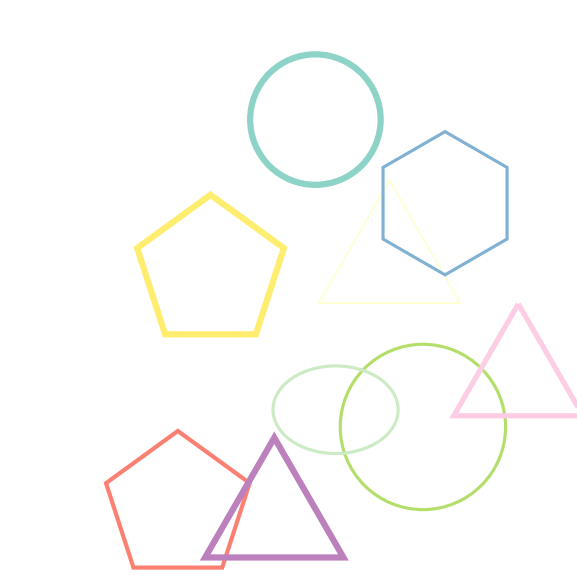[{"shape": "circle", "thickness": 3, "radius": 0.56, "center": [0.546, 0.792]}, {"shape": "triangle", "thickness": 0.5, "radius": 0.71, "center": [0.675, 0.545]}, {"shape": "pentagon", "thickness": 2, "radius": 0.65, "center": [0.308, 0.122]}, {"shape": "hexagon", "thickness": 1.5, "radius": 0.62, "center": [0.771, 0.647]}, {"shape": "circle", "thickness": 1.5, "radius": 0.72, "center": [0.732, 0.26]}, {"shape": "triangle", "thickness": 2.5, "radius": 0.65, "center": [0.898, 0.344]}, {"shape": "triangle", "thickness": 3, "radius": 0.69, "center": [0.475, 0.103]}, {"shape": "oval", "thickness": 1.5, "radius": 0.54, "center": [0.581, 0.29]}, {"shape": "pentagon", "thickness": 3, "radius": 0.67, "center": [0.365, 0.528]}]